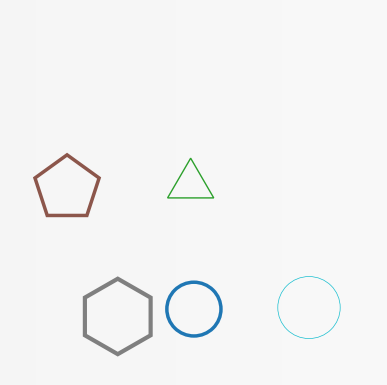[{"shape": "circle", "thickness": 2.5, "radius": 0.35, "center": [0.5, 0.197]}, {"shape": "triangle", "thickness": 1, "radius": 0.34, "center": [0.492, 0.52]}, {"shape": "pentagon", "thickness": 2.5, "radius": 0.44, "center": [0.173, 0.511]}, {"shape": "hexagon", "thickness": 3, "radius": 0.49, "center": [0.304, 0.178]}, {"shape": "circle", "thickness": 0.5, "radius": 0.4, "center": [0.797, 0.201]}]